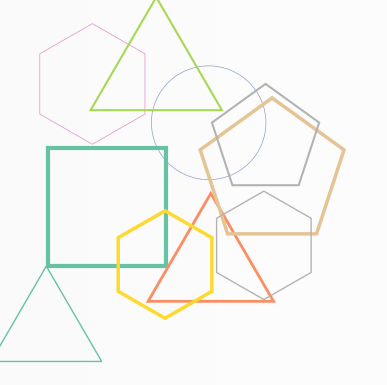[{"shape": "triangle", "thickness": 1, "radius": 0.83, "center": [0.119, 0.144]}, {"shape": "square", "thickness": 3, "radius": 0.76, "center": [0.277, 0.462]}, {"shape": "triangle", "thickness": 2, "radius": 0.93, "center": [0.544, 0.311]}, {"shape": "circle", "thickness": 0.5, "radius": 0.74, "center": [0.538, 0.681]}, {"shape": "hexagon", "thickness": 0.5, "radius": 0.78, "center": [0.238, 0.782]}, {"shape": "triangle", "thickness": 1.5, "radius": 0.98, "center": [0.403, 0.812]}, {"shape": "hexagon", "thickness": 2.5, "radius": 0.7, "center": [0.426, 0.313]}, {"shape": "pentagon", "thickness": 2.5, "radius": 0.98, "center": [0.702, 0.55]}, {"shape": "hexagon", "thickness": 1, "radius": 0.7, "center": [0.681, 0.363]}, {"shape": "pentagon", "thickness": 1.5, "radius": 0.73, "center": [0.685, 0.637]}]